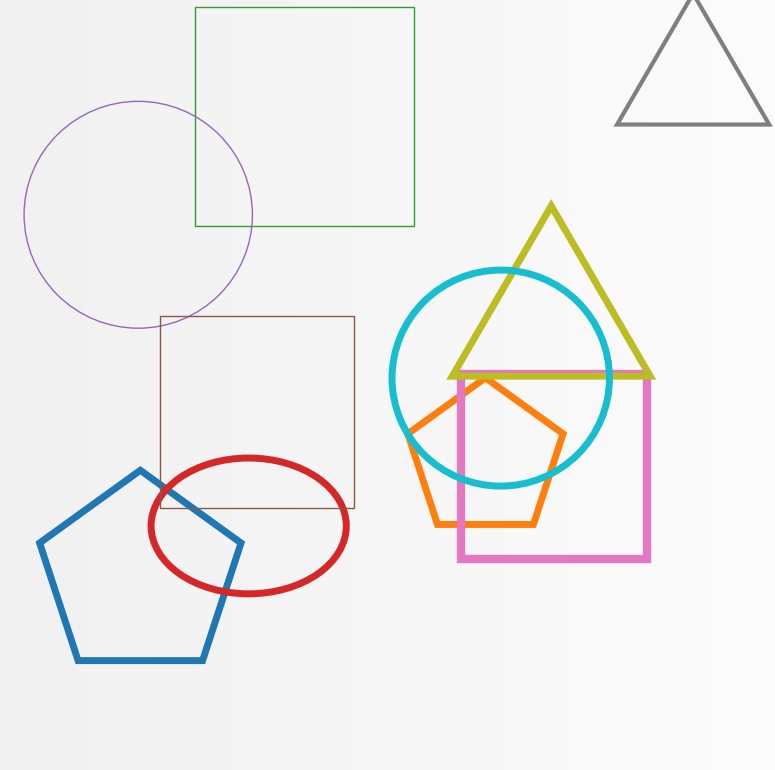[{"shape": "pentagon", "thickness": 2.5, "radius": 0.68, "center": [0.181, 0.253]}, {"shape": "pentagon", "thickness": 2.5, "radius": 0.53, "center": [0.626, 0.404]}, {"shape": "square", "thickness": 0.5, "radius": 0.71, "center": [0.393, 0.849]}, {"shape": "oval", "thickness": 2.5, "radius": 0.63, "center": [0.321, 0.317]}, {"shape": "circle", "thickness": 0.5, "radius": 0.74, "center": [0.178, 0.721]}, {"shape": "square", "thickness": 0.5, "radius": 0.62, "center": [0.332, 0.465]}, {"shape": "square", "thickness": 3, "radius": 0.6, "center": [0.715, 0.394]}, {"shape": "triangle", "thickness": 1.5, "radius": 0.57, "center": [0.894, 0.895]}, {"shape": "triangle", "thickness": 2.5, "radius": 0.74, "center": [0.711, 0.585]}, {"shape": "circle", "thickness": 2.5, "radius": 0.7, "center": [0.646, 0.509]}]